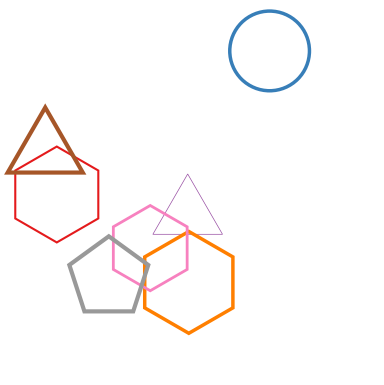[{"shape": "hexagon", "thickness": 1.5, "radius": 0.62, "center": [0.147, 0.495]}, {"shape": "circle", "thickness": 2.5, "radius": 0.52, "center": [0.7, 0.868]}, {"shape": "triangle", "thickness": 0.5, "radius": 0.52, "center": [0.488, 0.444]}, {"shape": "hexagon", "thickness": 2.5, "radius": 0.66, "center": [0.49, 0.267]}, {"shape": "triangle", "thickness": 3, "radius": 0.56, "center": [0.117, 0.608]}, {"shape": "hexagon", "thickness": 2, "radius": 0.55, "center": [0.39, 0.356]}, {"shape": "pentagon", "thickness": 3, "radius": 0.54, "center": [0.283, 0.278]}]